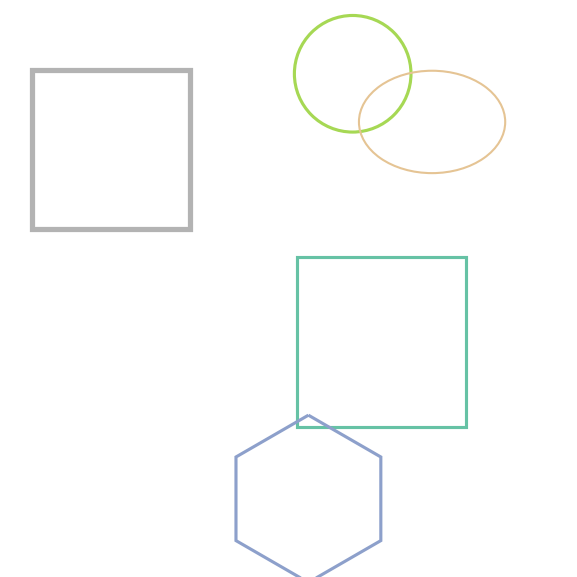[{"shape": "square", "thickness": 1.5, "radius": 0.73, "center": [0.66, 0.407]}, {"shape": "hexagon", "thickness": 1.5, "radius": 0.72, "center": [0.534, 0.135]}, {"shape": "circle", "thickness": 1.5, "radius": 0.5, "center": [0.611, 0.871]}, {"shape": "oval", "thickness": 1, "radius": 0.63, "center": [0.748, 0.788]}, {"shape": "square", "thickness": 2.5, "radius": 0.69, "center": [0.192, 0.74]}]